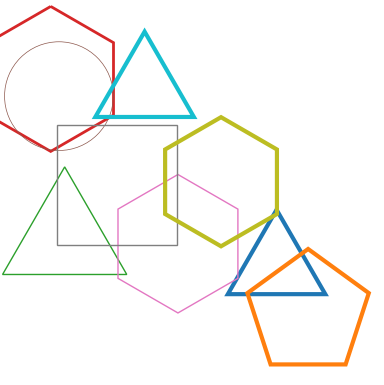[{"shape": "triangle", "thickness": 3, "radius": 0.73, "center": [0.718, 0.309]}, {"shape": "pentagon", "thickness": 3, "radius": 0.83, "center": [0.8, 0.188]}, {"shape": "triangle", "thickness": 1, "radius": 0.93, "center": [0.168, 0.38]}, {"shape": "hexagon", "thickness": 2, "radius": 0.94, "center": [0.132, 0.795]}, {"shape": "circle", "thickness": 0.5, "radius": 0.71, "center": [0.153, 0.75]}, {"shape": "hexagon", "thickness": 1, "radius": 0.9, "center": [0.462, 0.367]}, {"shape": "square", "thickness": 1, "radius": 0.78, "center": [0.303, 0.519]}, {"shape": "hexagon", "thickness": 3, "radius": 0.84, "center": [0.574, 0.528]}, {"shape": "triangle", "thickness": 3, "radius": 0.74, "center": [0.376, 0.77]}]